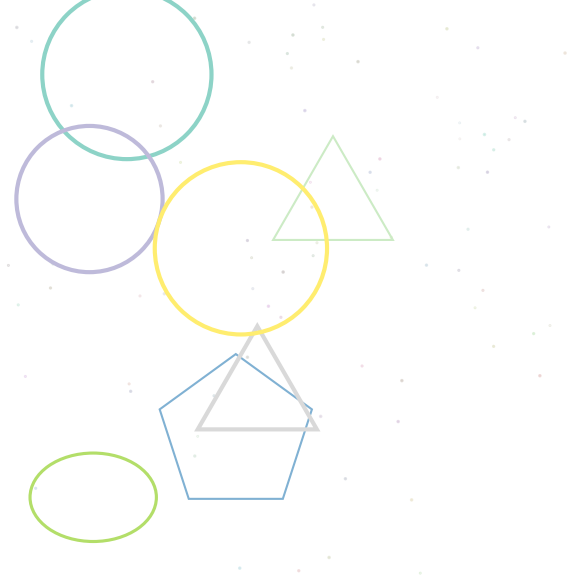[{"shape": "circle", "thickness": 2, "radius": 0.73, "center": [0.22, 0.87]}, {"shape": "circle", "thickness": 2, "radius": 0.63, "center": [0.155, 0.654]}, {"shape": "pentagon", "thickness": 1, "radius": 0.69, "center": [0.408, 0.247]}, {"shape": "oval", "thickness": 1.5, "radius": 0.55, "center": [0.161, 0.138]}, {"shape": "triangle", "thickness": 2, "radius": 0.6, "center": [0.446, 0.315]}, {"shape": "triangle", "thickness": 1, "radius": 0.6, "center": [0.577, 0.644]}, {"shape": "circle", "thickness": 2, "radius": 0.75, "center": [0.417, 0.569]}]